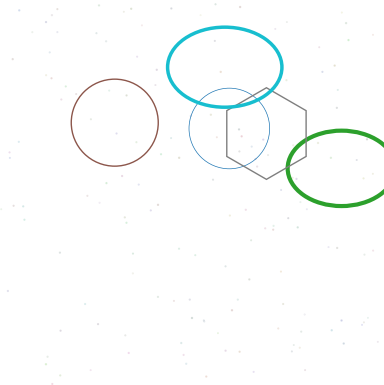[{"shape": "circle", "thickness": 0.5, "radius": 0.52, "center": [0.596, 0.666]}, {"shape": "oval", "thickness": 3, "radius": 0.7, "center": [0.887, 0.563]}, {"shape": "circle", "thickness": 1, "radius": 0.56, "center": [0.298, 0.681]}, {"shape": "hexagon", "thickness": 1, "radius": 0.59, "center": [0.692, 0.653]}, {"shape": "oval", "thickness": 2.5, "radius": 0.74, "center": [0.584, 0.825]}]